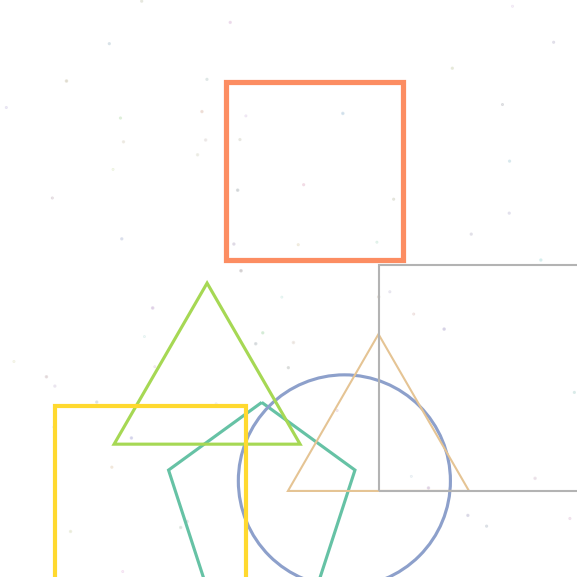[{"shape": "pentagon", "thickness": 1.5, "radius": 0.85, "center": [0.453, 0.133]}, {"shape": "square", "thickness": 2.5, "radius": 0.77, "center": [0.544, 0.703]}, {"shape": "circle", "thickness": 1.5, "radius": 0.92, "center": [0.596, 0.166]}, {"shape": "triangle", "thickness": 1.5, "radius": 0.93, "center": [0.359, 0.323]}, {"shape": "square", "thickness": 2, "radius": 0.83, "center": [0.261, 0.131]}, {"shape": "triangle", "thickness": 1, "radius": 0.9, "center": [0.655, 0.24]}, {"shape": "square", "thickness": 1, "radius": 0.98, "center": [0.852, 0.345]}]